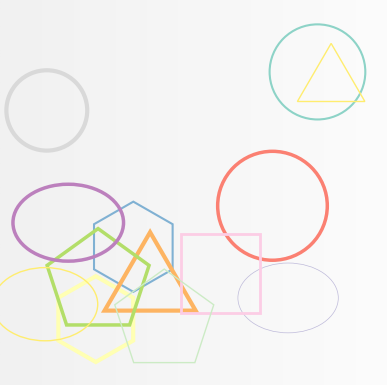[{"shape": "circle", "thickness": 1.5, "radius": 0.62, "center": [0.819, 0.813]}, {"shape": "hexagon", "thickness": 3, "radius": 0.56, "center": [0.247, 0.171]}, {"shape": "oval", "thickness": 0.5, "radius": 0.65, "center": [0.743, 0.226]}, {"shape": "circle", "thickness": 2.5, "radius": 0.71, "center": [0.703, 0.466]}, {"shape": "hexagon", "thickness": 1.5, "radius": 0.59, "center": [0.344, 0.359]}, {"shape": "triangle", "thickness": 3, "radius": 0.68, "center": [0.387, 0.261]}, {"shape": "pentagon", "thickness": 2.5, "radius": 0.69, "center": [0.253, 0.268]}, {"shape": "square", "thickness": 2, "radius": 0.51, "center": [0.57, 0.29]}, {"shape": "circle", "thickness": 3, "radius": 0.52, "center": [0.121, 0.713]}, {"shape": "oval", "thickness": 2.5, "radius": 0.71, "center": [0.176, 0.422]}, {"shape": "pentagon", "thickness": 1, "radius": 0.67, "center": [0.424, 0.167]}, {"shape": "oval", "thickness": 1, "radius": 0.68, "center": [0.116, 0.21]}, {"shape": "triangle", "thickness": 1, "radius": 0.5, "center": [0.855, 0.787]}]